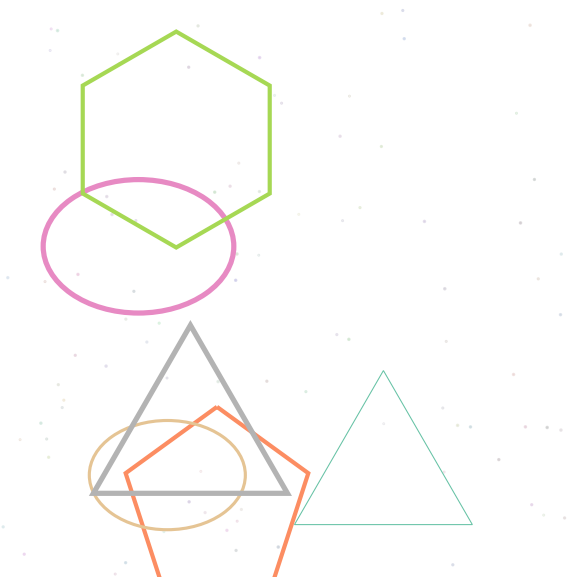[{"shape": "triangle", "thickness": 0.5, "radius": 0.89, "center": [0.664, 0.18]}, {"shape": "pentagon", "thickness": 2, "radius": 0.83, "center": [0.376, 0.128]}, {"shape": "oval", "thickness": 2.5, "radius": 0.83, "center": [0.24, 0.573]}, {"shape": "hexagon", "thickness": 2, "radius": 0.93, "center": [0.305, 0.757]}, {"shape": "oval", "thickness": 1.5, "radius": 0.68, "center": [0.29, 0.176]}, {"shape": "triangle", "thickness": 2.5, "radius": 0.97, "center": [0.33, 0.242]}]